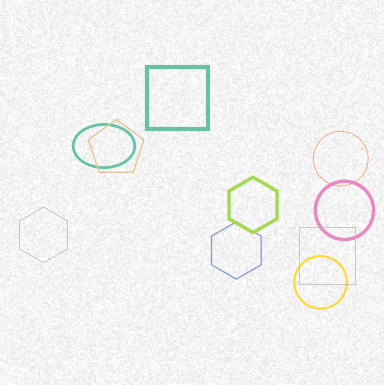[{"shape": "square", "thickness": 3, "radius": 0.4, "center": [0.461, 0.745]}, {"shape": "oval", "thickness": 2, "radius": 0.4, "center": [0.27, 0.621]}, {"shape": "circle", "thickness": 0.5, "radius": 0.36, "center": [0.885, 0.588]}, {"shape": "hexagon", "thickness": 1, "radius": 0.37, "center": [0.614, 0.349]}, {"shape": "circle", "thickness": 2.5, "radius": 0.38, "center": [0.895, 0.453]}, {"shape": "hexagon", "thickness": 2.5, "radius": 0.36, "center": [0.657, 0.468]}, {"shape": "circle", "thickness": 1.5, "radius": 0.34, "center": [0.833, 0.267]}, {"shape": "pentagon", "thickness": 1, "radius": 0.38, "center": [0.302, 0.614]}, {"shape": "hexagon", "thickness": 0.5, "radius": 0.36, "center": [0.113, 0.39]}, {"shape": "square", "thickness": 0.5, "radius": 0.37, "center": [0.849, 0.336]}]